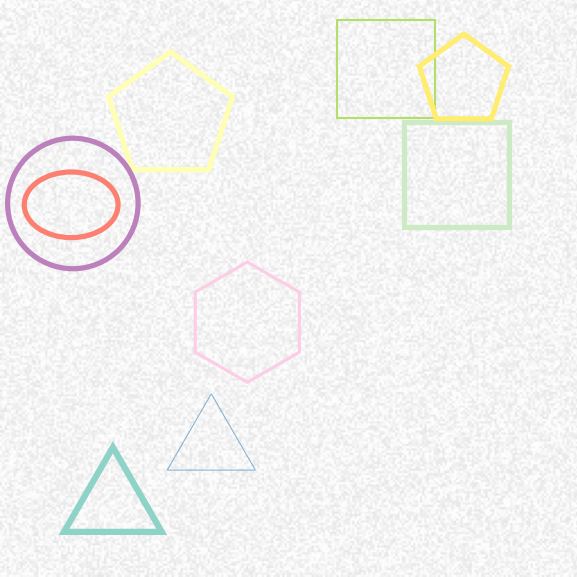[{"shape": "triangle", "thickness": 3, "radius": 0.49, "center": [0.195, 0.127]}, {"shape": "pentagon", "thickness": 2.5, "radius": 0.56, "center": [0.295, 0.797]}, {"shape": "oval", "thickness": 2.5, "radius": 0.41, "center": [0.123, 0.644]}, {"shape": "triangle", "thickness": 0.5, "radius": 0.44, "center": [0.366, 0.229]}, {"shape": "square", "thickness": 1, "radius": 0.42, "center": [0.669, 0.88]}, {"shape": "hexagon", "thickness": 1.5, "radius": 0.52, "center": [0.428, 0.441]}, {"shape": "circle", "thickness": 2.5, "radius": 0.56, "center": [0.126, 0.647]}, {"shape": "square", "thickness": 2.5, "radius": 0.45, "center": [0.79, 0.698]}, {"shape": "pentagon", "thickness": 2.5, "radius": 0.41, "center": [0.803, 0.859]}]